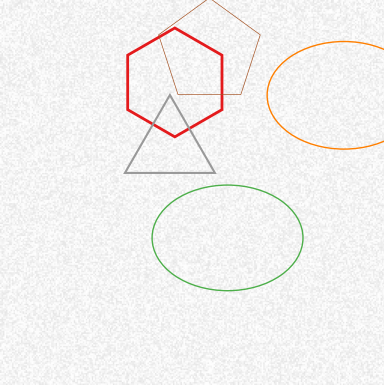[{"shape": "hexagon", "thickness": 2, "radius": 0.71, "center": [0.454, 0.786]}, {"shape": "oval", "thickness": 1, "radius": 0.98, "center": [0.591, 0.382]}, {"shape": "oval", "thickness": 1, "radius": 1.0, "center": [0.893, 0.752]}, {"shape": "pentagon", "thickness": 0.5, "radius": 0.69, "center": [0.544, 0.867]}, {"shape": "triangle", "thickness": 1.5, "radius": 0.67, "center": [0.441, 0.618]}]